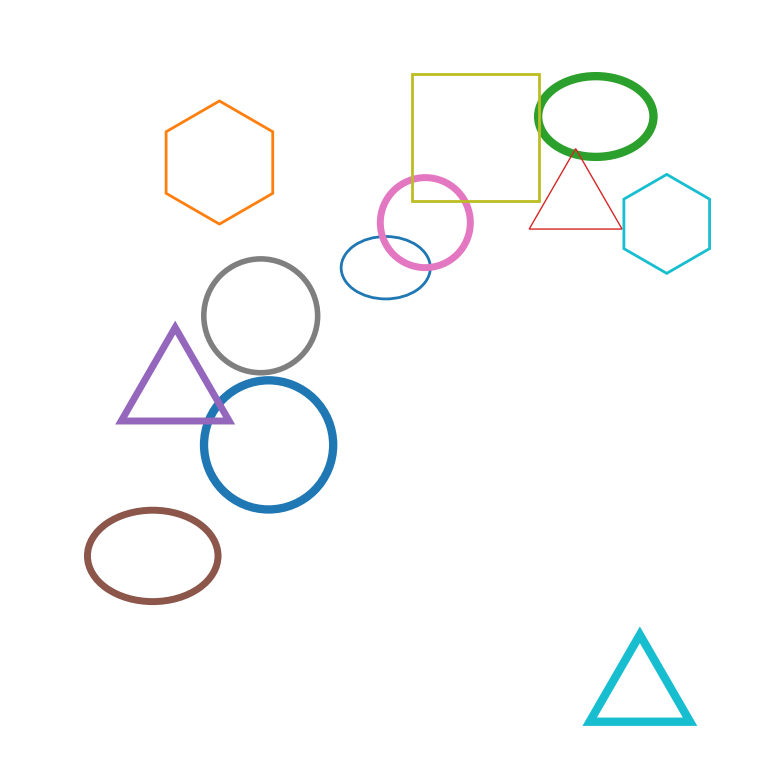[{"shape": "circle", "thickness": 3, "radius": 0.42, "center": [0.349, 0.422]}, {"shape": "oval", "thickness": 1, "radius": 0.29, "center": [0.501, 0.652]}, {"shape": "hexagon", "thickness": 1, "radius": 0.4, "center": [0.285, 0.789]}, {"shape": "oval", "thickness": 3, "radius": 0.37, "center": [0.774, 0.849]}, {"shape": "triangle", "thickness": 0.5, "radius": 0.35, "center": [0.748, 0.737]}, {"shape": "triangle", "thickness": 2.5, "radius": 0.4, "center": [0.228, 0.494]}, {"shape": "oval", "thickness": 2.5, "radius": 0.42, "center": [0.198, 0.278]}, {"shape": "circle", "thickness": 2.5, "radius": 0.29, "center": [0.552, 0.711]}, {"shape": "circle", "thickness": 2, "radius": 0.37, "center": [0.339, 0.59]}, {"shape": "square", "thickness": 1, "radius": 0.41, "center": [0.617, 0.822]}, {"shape": "triangle", "thickness": 3, "radius": 0.38, "center": [0.831, 0.1]}, {"shape": "hexagon", "thickness": 1, "radius": 0.32, "center": [0.866, 0.709]}]